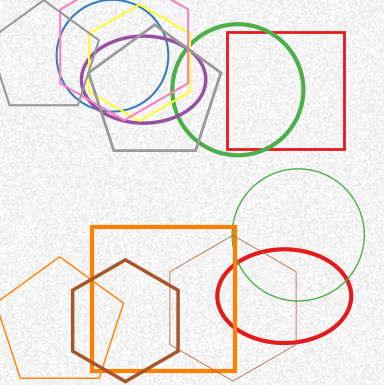[{"shape": "oval", "thickness": 3, "radius": 0.87, "center": [0.738, 0.231]}, {"shape": "square", "thickness": 2, "radius": 0.76, "center": [0.742, 0.765]}, {"shape": "circle", "thickness": 1.5, "radius": 0.73, "center": [0.292, 0.855]}, {"shape": "circle", "thickness": 3, "radius": 0.85, "center": [0.618, 0.767]}, {"shape": "circle", "thickness": 1, "radius": 0.86, "center": [0.775, 0.39]}, {"shape": "oval", "thickness": 2.5, "radius": 0.81, "center": [0.373, 0.793]}, {"shape": "pentagon", "thickness": 1, "radius": 0.87, "center": [0.155, 0.159]}, {"shape": "square", "thickness": 3, "radius": 0.93, "center": [0.424, 0.223]}, {"shape": "hexagon", "thickness": 1.5, "radius": 0.76, "center": [0.362, 0.837]}, {"shape": "hexagon", "thickness": 2.5, "radius": 0.79, "center": [0.326, 0.167]}, {"shape": "hexagon", "thickness": 0.5, "radius": 0.95, "center": [0.605, 0.2]}, {"shape": "hexagon", "thickness": 1.5, "radius": 0.96, "center": [0.323, 0.88]}, {"shape": "pentagon", "thickness": 1.5, "radius": 0.75, "center": [0.114, 0.849]}, {"shape": "pentagon", "thickness": 2, "radius": 0.9, "center": [0.402, 0.755]}]